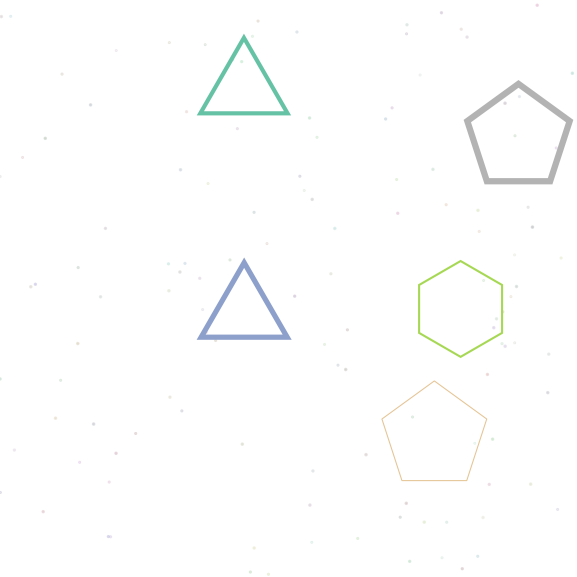[{"shape": "triangle", "thickness": 2, "radius": 0.44, "center": [0.422, 0.846]}, {"shape": "triangle", "thickness": 2.5, "radius": 0.43, "center": [0.423, 0.458]}, {"shape": "hexagon", "thickness": 1, "radius": 0.41, "center": [0.798, 0.464]}, {"shape": "pentagon", "thickness": 0.5, "radius": 0.48, "center": [0.752, 0.244]}, {"shape": "pentagon", "thickness": 3, "radius": 0.47, "center": [0.898, 0.761]}]